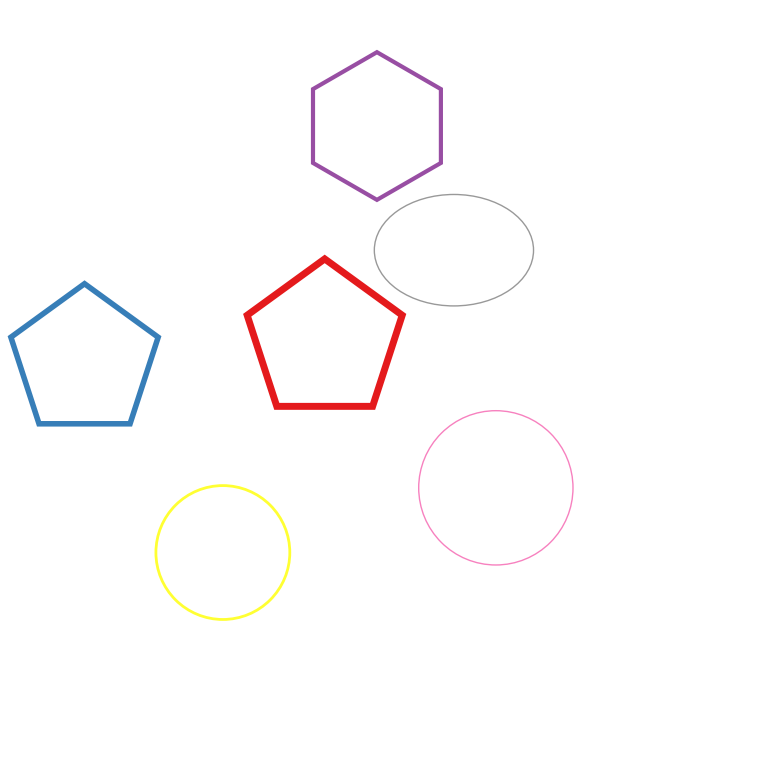[{"shape": "pentagon", "thickness": 2.5, "radius": 0.53, "center": [0.422, 0.558]}, {"shape": "pentagon", "thickness": 2, "radius": 0.5, "center": [0.11, 0.531]}, {"shape": "hexagon", "thickness": 1.5, "radius": 0.48, "center": [0.49, 0.836]}, {"shape": "circle", "thickness": 1, "radius": 0.43, "center": [0.289, 0.282]}, {"shape": "circle", "thickness": 0.5, "radius": 0.5, "center": [0.644, 0.366]}, {"shape": "oval", "thickness": 0.5, "radius": 0.52, "center": [0.59, 0.675]}]